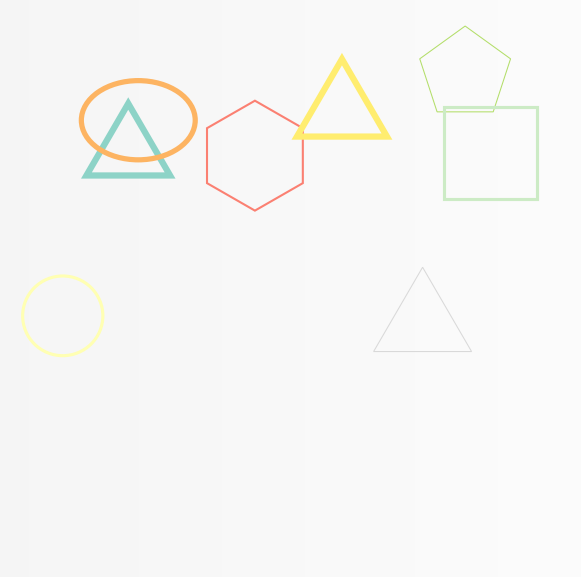[{"shape": "triangle", "thickness": 3, "radius": 0.42, "center": [0.221, 0.737]}, {"shape": "circle", "thickness": 1.5, "radius": 0.35, "center": [0.108, 0.452]}, {"shape": "hexagon", "thickness": 1, "radius": 0.48, "center": [0.439, 0.73]}, {"shape": "oval", "thickness": 2.5, "radius": 0.49, "center": [0.238, 0.791]}, {"shape": "pentagon", "thickness": 0.5, "radius": 0.41, "center": [0.8, 0.872]}, {"shape": "triangle", "thickness": 0.5, "radius": 0.49, "center": [0.727, 0.439]}, {"shape": "square", "thickness": 1.5, "radius": 0.4, "center": [0.844, 0.735]}, {"shape": "triangle", "thickness": 3, "radius": 0.45, "center": [0.588, 0.807]}]